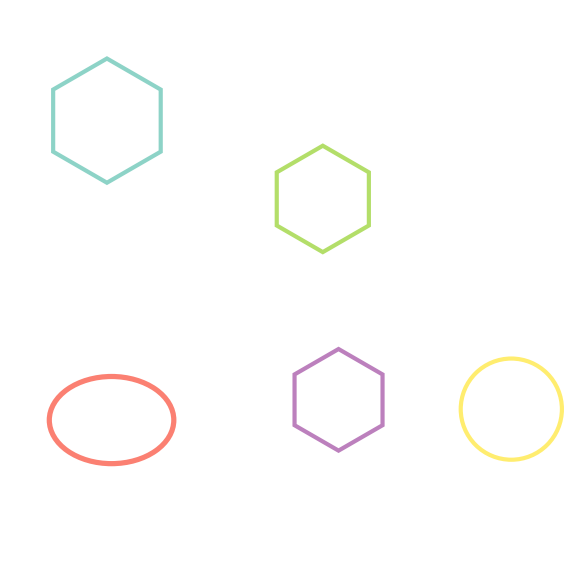[{"shape": "hexagon", "thickness": 2, "radius": 0.54, "center": [0.185, 0.79]}, {"shape": "oval", "thickness": 2.5, "radius": 0.54, "center": [0.193, 0.272]}, {"shape": "hexagon", "thickness": 2, "radius": 0.46, "center": [0.559, 0.655]}, {"shape": "hexagon", "thickness": 2, "radius": 0.44, "center": [0.586, 0.307]}, {"shape": "circle", "thickness": 2, "radius": 0.44, "center": [0.885, 0.291]}]